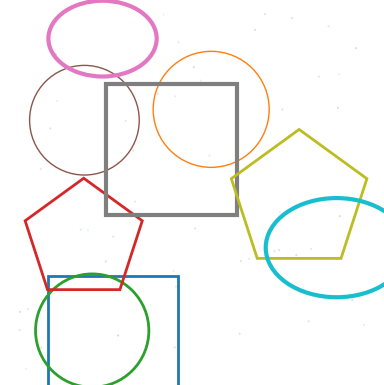[{"shape": "square", "thickness": 2, "radius": 0.84, "center": [0.294, 0.114]}, {"shape": "circle", "thickness": 1, "radius": 0.75, "center": [0.549, 0.716]}, {"shape": "circle", "thickness": 2, "radius": 0.74, "center": [0.239, 0.141]}, {"shape": "pentagon", "thickness": 2, "radius": 0.8, "center": [0.217, 0.377]}, {"shape": "circle", "thickness": 1, "radius": 0.71, "center": [0.219, 0.688]}, {"shape": "oval", "thickness": 3, "radius": 0.7, "center": [0.266, 0.9]}, {"shape": "square", "thickness": 3, "radius": 0.85, "center": [0.445, 0.611]}, {"shape": "pentagon", "thickness": 2, "radius": 0.93, "center": [0.777, 0.479]}, {"shape": "oval", "thickness": 3, "radius": 0.92, "center": [0.874, 0.357]}]